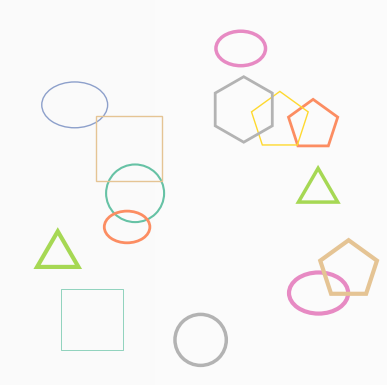[{"shape": "circle", "thickness": 1.5, "radius": 0.37, "center": [0.349, 0.498]}, {"shape": "square", "thickness": 0.5, "radius": 0.4, "center": [0.236, 0.17]}, {"shape": "oval", "thickness": 2, "radius": 0.29, "center": [0.328, 0.41]}, {"shape": "pentagon", "thickness": 2, "radius": 0.33, "center": [0.808, 0.675]}, {"shape": "oval", "thickness": 1, "radius": 0.43, "center": [0.193, 0.728]}, {"shape": "oval", "thickness": 2.5, "radius": 0.32, "center": [0.621, 0.874]}, {"shape": "oval", "thickness": 3, "radius": 0.38, "center": [0.822, 0.239]}, {"shape": "triangle", "thickness": 2.5, "radius": 0.29, "center": [0.821, 0.504]}, {"shape": "triangle", "thickness": 3, "radius": 0.31, "center": [0.149, 0.338]}, {"shape": "pentagon", "thickness": 1, "radius": 0.38, "center": [0.722, 0.686]}, {"shape": "square", "thickness": 1, "radius": 0.42, "center": [0.333, 0.615]}, {"shape": "pentagon", "thickness": 3, "radius": 0.38, "center": [0.9, 0.299]}, {"shape": "hexagon", "thickness": 2, "radius": 0.43, "center": [0.629, 0.716]}, {"shape": "circle", "thickness": 2.5, "radius": 0.33, "center": [0.518, 0.117]}]